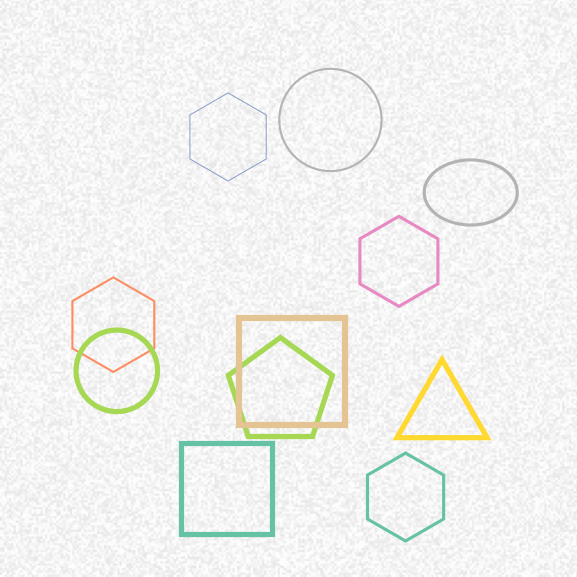[{"shape": "square", "thickness": 2.5, "radius": 0.39, "center": [0.393, 0.153]}, {"shape": "hexagon", "thickness": 1.5, "radius": 0.38, "center": [0.702, 0.138]}, {"shape": "hexagon", "thickness": 1, "radius": 0.41, "center": [0.196, 0.437]}, {"shape": "hexagon", "thickness": 0.5, "radius": 0.38, "center": [0.395, 0.762]}, {"shape": "hexagon", "thickness": 1.5, "radius": 0.39, "center": [0.691, 0.547]}, {"shape": "pentagon", "thickness": 2.5, "radius": 0.47, "center": [0.486, 0.32]}, {"shape": "circle", "thickness": 2.5, "radius": 0.35, "center": [0.202, 0.357]}, {"shape": "triangle", "thickness": 2.5, "radius": 0.45, "center": [0.765, 0.286]}, {"shape": "square", "thickness": 3, "radius": 0.46, "center": [0.506, 0.356]}, {"shape": "circle", "thickness": 1, "radius": 0.44, "center": [0.572, 0.791]}, {"shape": "oval", "thickness": 1.5, "radius": 0.4, "center": [0.815, 0.666]}]